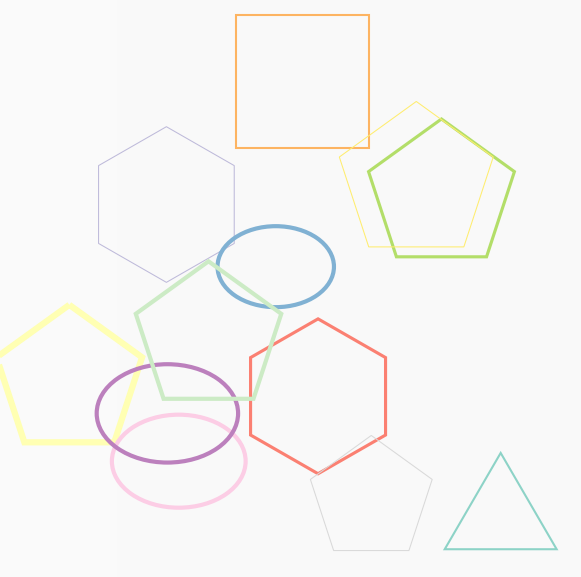[{"shape": "triangle", "thickness": 1, "radius": 0.56, "center": [0.861, 0.104]}, {"shape": "pentagon", "thickness": 3, "radius": 0.66, "center": [0.119, 0.34]}, {"shape": "hexagon", "thickness": 0.5, "radius": 0.67, "center": [0.286, 0.645]}, {"shape": "hexagon", "thickness": 1.5, "radius": 0.67, "center": [0.547, 0.313]}, {"shape": "oval", "thickness": 2, "radius": 0.5, "center": [0.474, 0.537]}, {"shape": "square", "thickness": 1, "radius": 0.57, "center": [0.52, 0.858]}, {"shape": "pentagon", "thickness": 1.5, "radius": 0.66, "center": [0.76, 0.661]}, {"shape": "oval", "thickness": 2, "radius": 0.58, "center": [0.308, 0.201]}, {"shape": "pentagon", "thickness": 0.5, "radius": 0.55, "center": [0.639, 0.135]}, {"shape": "oval", "thickness": 2, "radius": 0.61, "center": [0.288, 0.283]}, {"shape": "pentagon", "thickness": 2, "radius": 0.66, "center": [0.359, 0.415]}, {"shape": "pentagon", "thickness": 0.5, "radius": 0.7, "center": [0.716, 0.684]}]